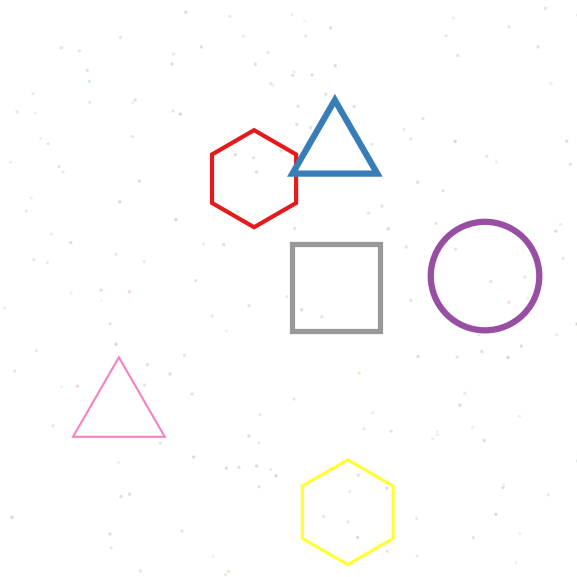[{"shape": "hexagon", "thickness": 2, "radius": 0.42, "center": [0.44, 0.69]}, {"shape": "triangle", "thickness": 3, "radius": 0.42, "center": [0.58, 0.741]}, {"shape": "circle", "thickness": 3, "radius": 0.47, "center": [0.84, 0.521]}, {"shape": "hexagon", "thickness": 1.5, "radius": 0.45, "center": [0.602, 0.112]}, {"shape": "triangle", "thickness": 1, "radius": 0.46, "center": [0.206, 0.289]}, {"shape": "square", "thickness": 2.5, "radius": 0.38, "center": [0.582, 0.501]}]